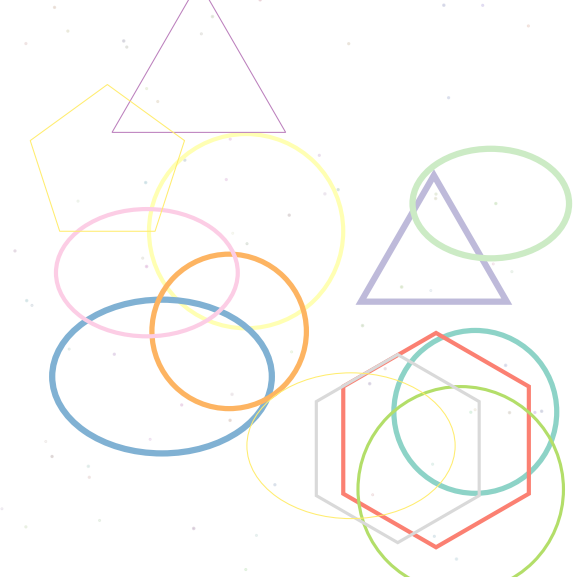[{"shape": "circle", "thickness": 2.5, "radius": 0.71, "center": [0.823, 0.286]}, {"shape": "circle", "thickness": 2, "radius": 0.84, "center": [0.426, 0.599]}, {"shape": "triangle", "thickness": 3, "radius": 0.73, "center": [0.751, 0.55]}, {"shape": "hexagon", "thickness": 2, "radius": 0.93, "center": [0.755, 0.237]}, {"shape": "oval", "thickness": 3, "radius": 0.95, "center": [0.281, 0.347]}, {"shape": "circle", "thickness": 2.5, "radius": 0.67, "center": [0.397, 0.425]}, {"shape": "circle", "thickness": 1.5, "radius": 0.89, "center": [0.798, 0.152]}, {"shape": "oval", "thickness": 2, "radius": 0.79, "center": [0.254, 0.527]}, {"shape": "hexagon", "thickness": 1.5, "radius": 0.81, "center": [0.689, 0.222]}, {"shape": "triangle", "thickness": 0.5, "radius": 0.87, "center": [0.344, 0.857]}, {"shape": "oval", "thickness": 3, "radius": 0.68, "center": [0.85, 0.647]}, {"shape": "oval", "thickness": 0.5, "radius": 0.9, "center": [0.608, 0.227]}, {"shape": "pentagon", "thickness": 0.5, "radius": 0.7, "center": [0.186, 0.712]}]